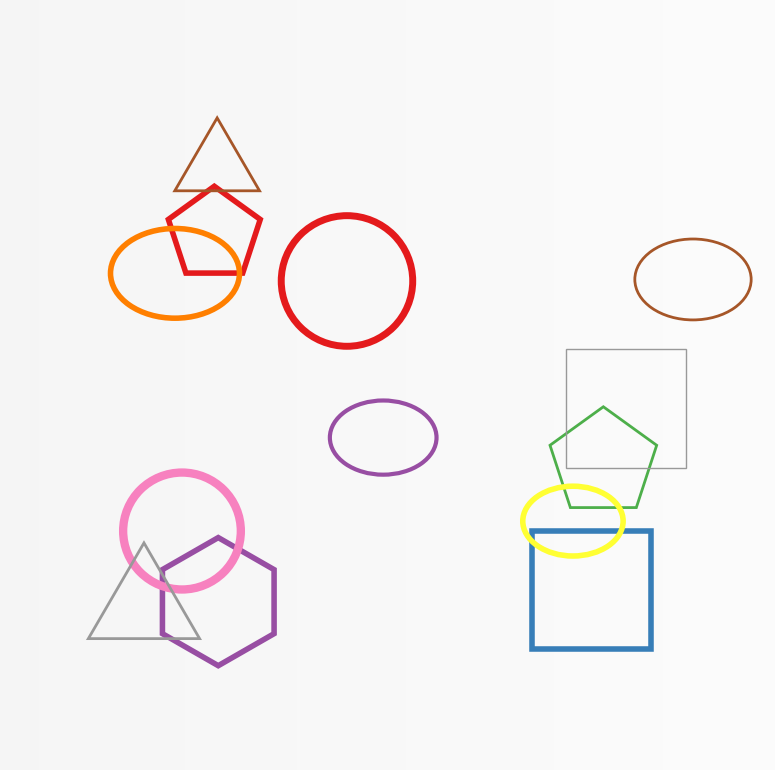[{"shape": "pentagon", "thickness": 2, "radius": 0.31, "center": [0.277, 0.696]}, {"shape": "circle", "thickness": 2.5, "radius": 0.42, "center": [0.448, 0.635]}, {"shape": "square", "thickness": 2, "radius": 0.38, "center": [0.763, 0.234]}, {"shape": "pentagon", "thickness": 1, "radius": 0.36, "center": [0.779, 0.399]}, {"shape": "oval", "thickness": 1.5, "radius": 0.34, "center": [0.494, 0.432]}, {"shape": "hexagon", "thickness": 2, "radius": 0.42, "center": [0.282, 0.219]}, {"shape": "oval", "thickness": 2, "radius": 0.42, "center": [0.226, 0.645]}, {"shape": "oval", "thickness": 2, "radius": 0.32, "center": [0.739, 0.323]}, {"shape": "triangle", "thickness": 1, "radius": 0.32, "center": [0.28, 0.784]}, {"shape": "oval", "thickness": 1, "radius": 0.38, "center": [0.894, 0.637]}, {"shape": "circle", "thickness": 3, "radius": 0.38, "center": [0.235, 0.31]}, {"shape": "triangle", "thickness": 1, "radius": 0.41, "center": [0.186, 0.212]}, {"shape": "square", "thickness": 0.5, "radius": 0.39, "center": [0.808, 0.47]}]